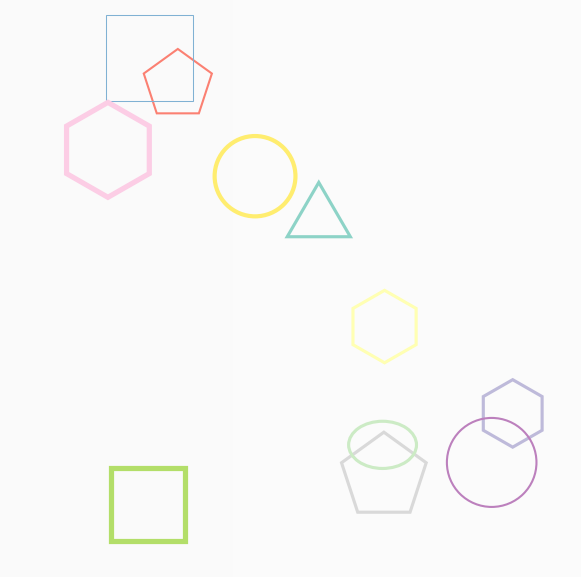[{"shape": "triangle", "thickness": 1.5, "radius": 0.31, "center": [0.548, 0.621]}, {"shape": "hexagon", "thickness": 1.5, "radius": 0.31, "center": [0.662, 0.434]}, {"shape": "hexagon", "thickness": 1.5, "radius": 0.29, "center": [0.882, 0.283]}, {"shape": "pentagon", "thickness": 1, "radius": 0.31, "center": [0.306, 0.853]}, {"shape": "square", "thickness": 0.5, "radius": 0.37, "center": [0.256, 0.898]}, {"shape": "square", "thickness": 2.5, "radius": 0.32, "center": [0.254, 0.125]}, {"shape": "hexagon", "thickness": 2.5, "radius": 0.41, "center": [0.186, 0.74]}, {"shape": "pentagon", "thickness": 1.5, "radius": 0.38, "center": [0.66, 0.174]}, {"shape": "circle", "thickness": 1, "radius": 0.39, "center": [0.846, 0.198]}, {"shape": "oval", "thickness": 1.5, "radius": 0.29, "center": [0.658, 0.229]}, {"shape": "circle", "thickness": 2, "radius": 0.35, "center": [0.439, 0.694]}]